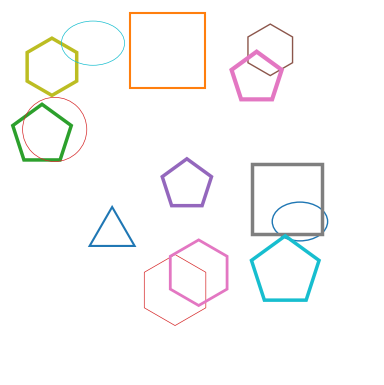[{"shape": "oval", "thickness": 1, "radius": 0.36, "center": [0.779, 0.425]}, {"shape": "triangle", "thickness": 1.5, "radius": 0.34, "center": [0.291, 0.395]}, {"shape": "square", "thickness": 1.5, "radius": 0.49, "center": [0.436, 0.869]}, {"shape": "pentagon", "thickness": 2.5, "radius": 0.4, "center": [0.109, 0.649]}, {"shape": "hexagon", "thickness": 0.5, "radius": 0.46, "center": [0.455, 0.247]}, {"shape": "circle", "thickness": 0.5, "radius": 0.42, "center": [0.142, 0.664]}, {"shape": "pentagon", "thickness": 2.5, "radius": 0.34, "center": [0.485, 0.52]}, {"shape": "hexagon", "thickness": 1, "radius": 0.33, "center": [0.702, 0.871]}, {"shape": "hexagon", "thickness": 2, "radius": 0.43, "center": [0.516, 0.292]}, {"shape": "pentagon", "thickness": 3, "radius": 0.34, "center": [0.667, 0.797]}, {"shape": "square", "thickness": 2.5, "radius": 0.45, "center": [0.745, 0.484]}, {"shape": "hexagon", "thickness": 2.5, "radius": 0.37, "center": [0.135, 0.827]}, {"shape": "pentagon", "thickness": 2.5, "radius": 0.46, "center": [0.741, 0.295]}, {"shape": "oval", "thickness": 0.5, "radius": 0.41, "center": [0.242, 0.888]}]